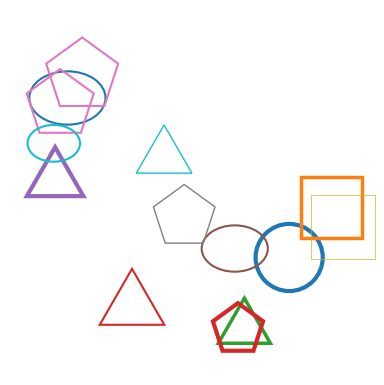[{"shape": "circle", "thickness": 3, "radius": 0.44, "center": [0.751, 0.331]}, {"shape": "oval", "thickness": 1.5, "radius": 0.49, "center": [0.175, 0.746]}, {"shape": "square", "thickness": 2.5, "radius": 0.4, "center": [0.862, 0.462]}, {"shape": "triangle", "thickness": 2.5, "radius": 0.39, "center": [0.635, 0.147]}, {"shape": "pentagon", "thickness": 3, "radius": 0.34, "center": [0.618, 0.144]}, {"shape": "triangle", "thickness": 1.5, "radius": 0.48, "center": [0.343, 0.205]}, {"shape": "triangle", "thickness": 3, "radius": 0.42, "center": [0.143, 0.533]}, {"shape": "oval", "thickness": 1.5, "radius": 0.43, "center": [0.61, 0.354]}, {"shape": "pentagon", "thickness": 1.5, "radius": 0.49, "center": [0.213, 0.804]}, {"shape": "pentagon", "thickness": 1.5, "radius": 0.46, "center": [0.156, 0.729]}, {"shape": "pentagon", "thickness": 1, "radius": 0.42, "center": [0.478, 0.437]}, {"shape": "square", "thickness": 0.5, "radius": 0.41, "center": [0.891, 0.41]}, {"shape": "triangle", "thickness": 1, "radius": 0.42, "center": [0.426, 0.592]}, {"shape": "oval", "thickness": 1.5, "radius": 0.34, "center": [0.14, 0.628]}]